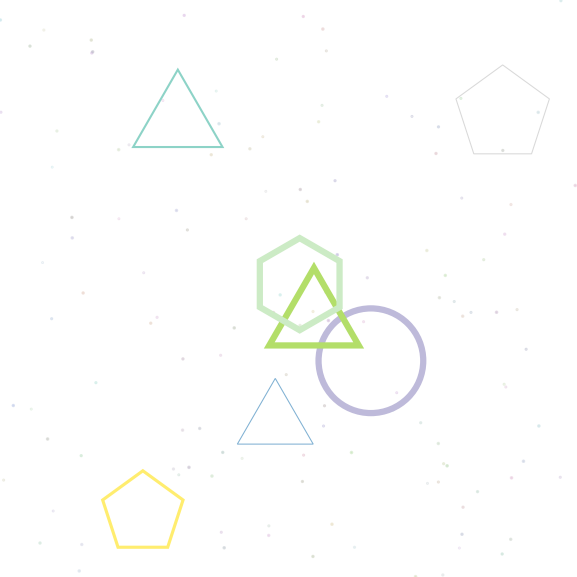[{"shape": "triangle", "thickness": 1, "radius": 0.45, "center": [0.308, 0.789]}, {"shape": "circle", "thickness": 3, "radius": 0.45, "center": [0.642, 0.374]}, {"shape": "triangle", "thickness": 0.5, "radius": 0.38, "center": [0.477, 0.268]}, {"shape": "triangle", "thickness": 3, "radius": 0.45, "center": [0.544, 0.446]}, {"shape": "pentagon", "thickness": 0.5, "radius": 0.43, "center": [0.87, 0.802]}, {"shape": "hexagon", "thickness": 3, "radius": 0.4, "center": [0.519, 0.507]}, {"shape": "pentagon", "thickness": 1.5, "radius": 0.37, "center": [0.247, 0.111]}]